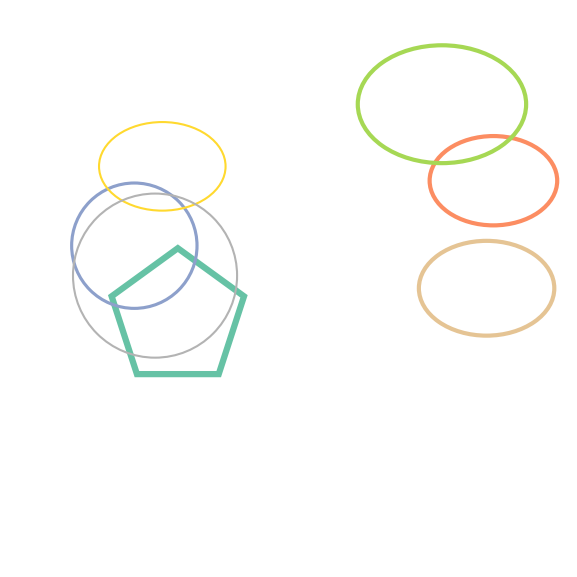[{"shape": "pentagon", "thickness": 3, "radius": 0.6, "center": [0.308, 0.449]}, {"shape": "oval", "thickness": 2, "radius": 0.55, "center": [0.854, 0.686]}, {"shape": "circle", "thickness": 1.5, "radius": 0.54, "center": [0.233, 0.574]}, {"shape": "oval", "thickness": 2, "radius": 0.73, "center": [0.765, 0.819]}, {"shape": "oval", "thickness": 1, "radius": 0.55, "center": [0.281, 0.711]}, {"shape": "oval", "thickness": 2, "radius": 0.59, "center": [0.843, 0.5]}, {"shape": "circle", "thickness": 1, "radius": 0.71, "center": [0.268, 0.522]}]